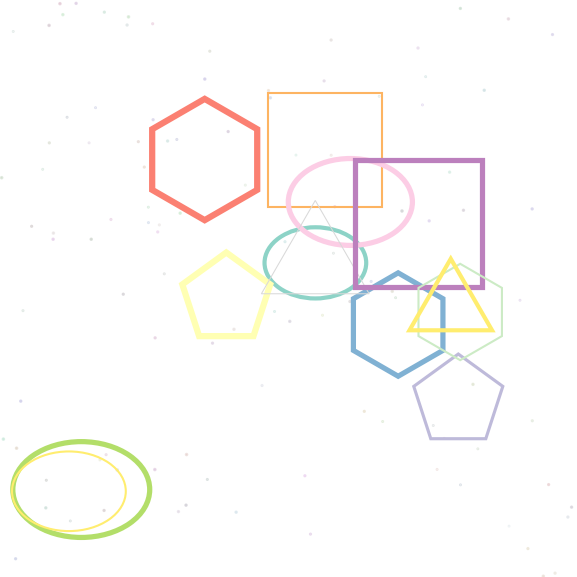[{"shape": "oval", "thickness": 2, "radius": 0.44, "center": [0.546, 0.544]}, {"shape": "pentagon", "thickness": 3, "radius": 0.4, "center": [0.392, 0.482]}, {"shape": "pentagon", "thickness": 1.5, "radius": 0.41, "center": [0.794, 0.305]}, {"shape": "hexagon", "thickness": 3, "radius": 0.53, "center": [0.354, 0.723]}, {"shape": "hexagon", "thickness": 2.5, "radius": 0.45, "center": [0.689, 0.437]}, {"shape": "square", "thickness": 1, "radius": 0.5, "center": [0.563, 0.739]}, {"shape": "oval", "thickness": 2.5, "radius": 0.59, "center": [0.141, 0.151]}, {"shape": "oval", "thickness": 2.5, "radius": 0.54, "center": [0.607, 0.649]}, {"shape": "triangle", "thickness": 0.5, "radius": 0.54, "center": [0.546, 0.544]}, {"shape": "square", "thickness": 2.5, "radius": 0.55, "center": [0.725, 0.612]}, {"shape": "hexagon", "thickness": 1, "radius": 0.42, "center": [0.797, 0.459]}, {"shape": "oval", "thickness": 1, "radius": 0.49, "center": [0.119, 0.148]}, {"shape": "triangle", "thickness": 2, "radius": 0.41, "center": [0.781, 0.468]}]